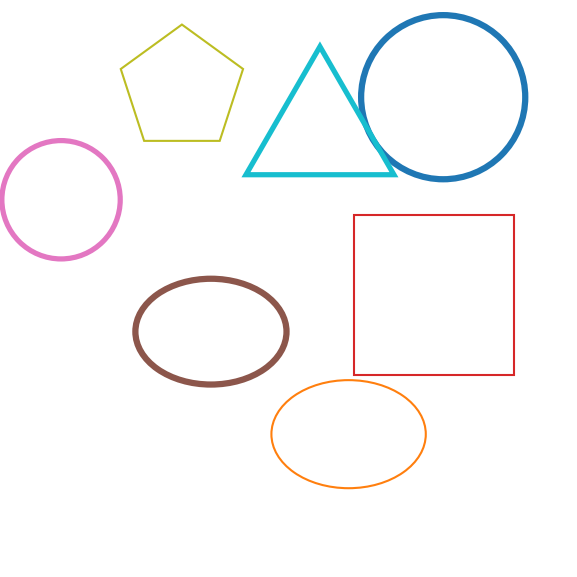[{"shape": "circle", "thickness": 3, "radius": 0.71, "center": [0.767, 0.831]}, {"shape": "oval", "thickness": 1, "radius": 0.67, "center": [0.604, 0.247]}, {"shape": "square", "thickness": 1, "radius": 0.69, "center": [0.752, 0.489]}, {"shape": "oval", "thickness": 3, "radius": 0.65, "center": [0.365, 0.425]}, {"shape": "circle", "thickness": 2.5, "radius": 0.51, "center": [0.106, 0.653]}, {"shape": "pentagon", "thickness": 1, "radius": 0.56, "center": [0.315, 0.845]}, {"shape": "triangle", "thickness": 2.5, "radius": 0.74, "center": [0.554, 0.771]}]